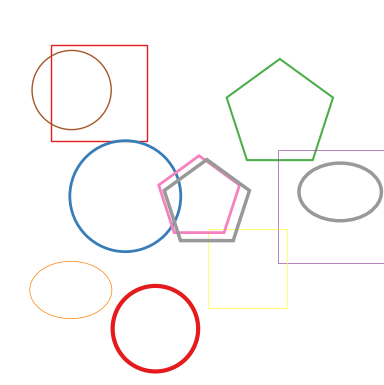[{"shape": "square", "thickness": 1, "radius": 0.62, "center": [0.258, 0.759]}, {"shape": "circle", "thickness": 3, "radius": 0.56, "center": [0.404, 0.146]}, {"shape": "circle", "thickness": 2, "radius": 0.72, "center": [0.325, 0.49]}, {"shape": "pentagon", "thickness": 1.5, "radius": 0.73, "center": [0.727, 0.702]}, {"shape": "square", "thickness": 0.5, "radius": 0.73, "center": [0.869, 0.464]}, {"shape": "oval", "thickness": 0.5, "radius": 0.53, "center": [0.184, 0.247]}, {"shape": "square", "thickness": 0.5, "radius": 0.52, "center": [0.643, 0.303]}, {"shape": "circle", "thickness": 1, "radius": 0.51, "center": [0.186, 0.766]}, {"shape": "pentagon", "thickness": 2, "radius": 0.55, "center": [0.517, 0.485]}, {"shape": "oval", "thickness": 2.5, "radius": 0.54, "center": [0.884, 0.501]}, {"shape": "pentagon", "thickness": 2.5, "radius": 0.58, "center": [0.537, 0.469]}]